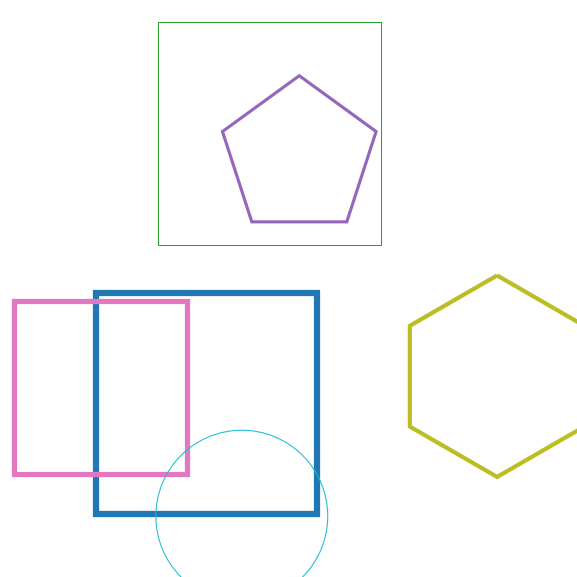[{"shape": "square", "thickness": 3, "radius": 0.96, "center": [0.358, 0.3]}, {"shape": "square", "thickness": 0.5, "radius": 0.96, "center": [0.467, 0.769]}, {"shape": "pentagon", "thickness": 1.5, "radius": 0.7, "center": [0.518, 0.728]}, {"shape": "square", "thickness": 2.5, "radius": 0.75, "center": [0.174, 0.328]}, {"shape": "hexagon", "thickness": 2, "radius": 0.87, "center": [0.861, 0.348]}, {"shape": "circle", "thickness": 0.5, "radius": 0.74, "center": [0.419, 0.105]}]